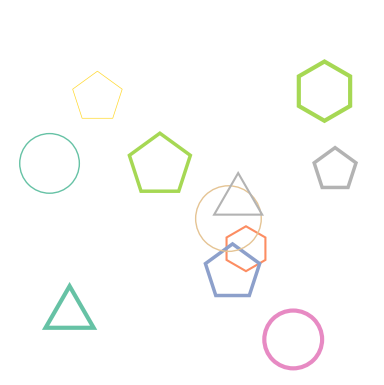[{"shape": "circle", "thickness": 1, "radius": 0.39, "center": [0.129, 0.576]}, {"shape": "triangle", "thickness": 3, "radius": 0.36, "center": [0.181, 0.185]}, {"shape": "hexagon", "thickness": 1.5, "radius": 0.29, "center": [0.639, 0.354]}, {"shape": "pentagon", "thickness": 2.5, "radius": 0.37, "center": [0.604, 0.292]}, {"shape": "circle", "thickness": 3, "radius": 0.38, "center": [0.762, 0.118]}, {"shape": "pentagon", "thickness": 2.5, "radius": 0.42, "center": [0.415, 0.571]}, {"shape": "hexagon", "thickness": 3, "radius": 0.38, "center": [0.843, 0.763]}, {"shape": "pentagon", "thickness": 0.5, "radius": 0.34, "center": [0.253, 0.747]}, {"shape": "circle", "thickness": 1, "radius": 0.43, "center": [0.593, 0.432]}, {"shape": "pentagon", "thickness": 2.5, "radius": 0.29, "center": [0.87, 0.559]}, {"shape": "triangle", "thickness": 1.5, "radius": 0.36, "center": [0.619, 0.479]}]